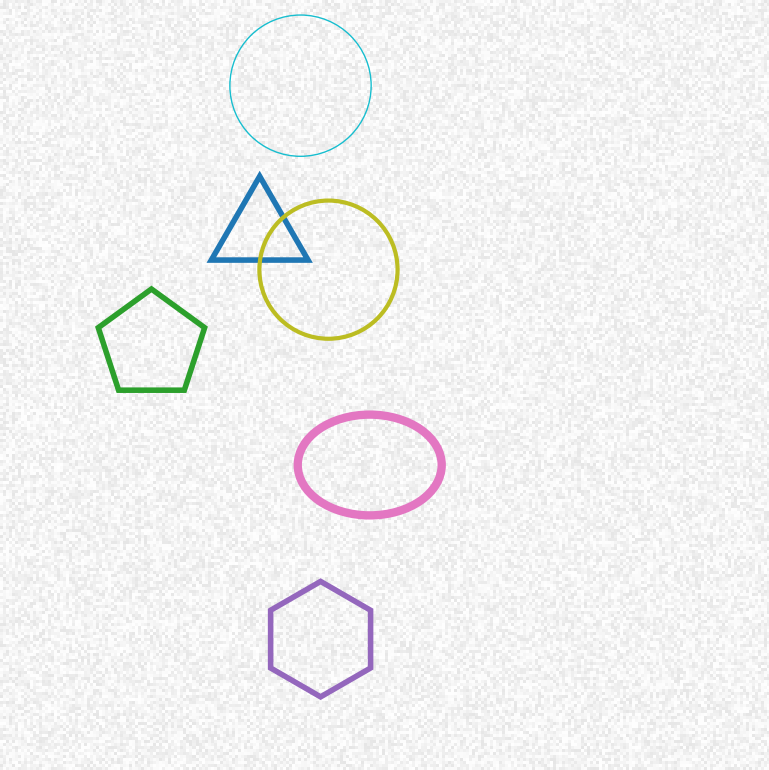[{"shape": "triangle", "thickness": 2, "radius": 0.36, "center": [0.337, 0.699]}, {"shape": "pentagon", "thickness": 2, "radius": 0.36, "center": [0.197, 0.552]}, {"shape": "hexagon", "thickness": 2, "radius": 0.37, "center": [0.416, 0.17]}, {"shape": "oval", "thickness": 3, "radius": 0.47, "center": [0.48, 0.396]}, {"shape": "circle", "thickness": 1.5, "radius": 0.45, "center": [0.427, 0.65]}, {"shape": "circle", "thickness": 0.5, "radius": 0.46, "center": [0.39, 0.889]}]